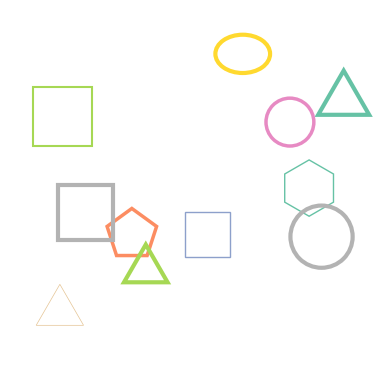[{"shape": "hexagon", "thickness": 1, "radius": 0.37, "center": [0.803, 0.511]}, {"shape": "triangle", "thickness": 3, "radius": 0.38, "center": [0.893, 0.74]}, {"shape": "pentagon", "thickness": 2.5, "radius": 0.34, "center": [0.342, 0.391]}, {"shape": "square", "thickness": 1, "radius": 0.29, "center": [0.54, 0.391]}, {"shape": "circle", "thickness": 2.5, "radius": 0.31, "center": [0.753, 0.683]}, {"shape": "square", "thickness": 1.5, "radius": 0.38, "center": [0.163, 0.697]}, {"shape": "triangle", "thickness": 3, "radius": 0.33, "center": [0.379, 0.299]}, {"shape": "oval", "thickness": 3, "radius": 0.36, "center": [0.63, 0.86]}, {"shape": "triangle", "thickness": 0.5, "radius": 0.36, "center": [0.155, 0.191]}, {"shape": "square", "thickness": 3, "radius": 0.36, "center": [0.221, 0.447]}, {"shape": "circle", "thickness": 3, "radius": 0.4, "center": [0.835, 0.385]}]